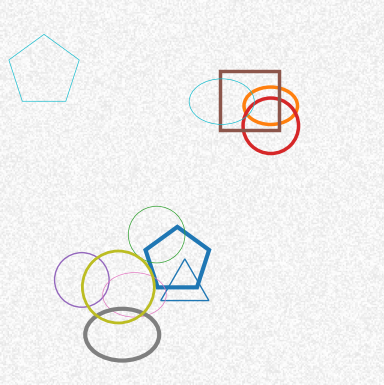[{"shape": "triangle", "thickness": 1, "radius": 0.36, "center": [0.48, 0.255]}, {"shape": "pentagon", "thickness": 3, "radius": 0.43, "center": [0.461, 0.324]}, {"shape": "oval", "thickness": 2.5, "radius": 0.35, "center": [0.703, 0.725]}, {"shape": "circle", "thickness": 0.5, "radius": 0.37, "center": [0.407, 0.391]}, {"shape": "circle", "thickness": 2.5, "radius": 0.36, "center": [0.703, 0.673]}, {"shape": "circle", "thickness": 1, "radius": 0.35, "center": [0.213, 0.273]}, {"shape": "square", "thickness": 2.5, "radius": 0.38, "center": [0.648, 0.739]}, {"shape": "oval", "thickness": 0.5, "radius": 0.41, "center": [0.349, 0.234]}, {"shape": "oval", "thickness": 3, "radius": 0.48, "center": [0.317, 0.131]}, {"shape": "circle", "thickness": 2, "radius": 0.47, "center": [0.307, 0.255]}, {"shape": "oval", "thickness": 0.5, "radius": 0.42, "center": [0.576, 0.736]}, {"shape": "pentagon", "thickness": 0.5, "radius": 0.48, "center": [0.114, 0.815]}]